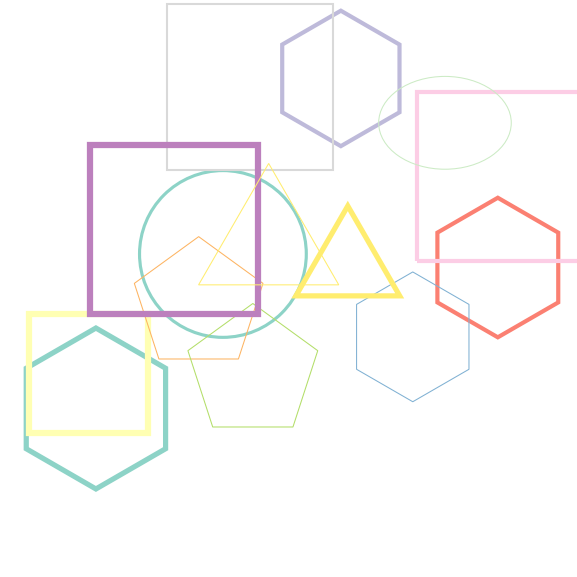[{"shape": "hexagon", "thickness": 2.5, "radius": 0.7, "center": [0.166, 0.292]}, {"shape": "circle", "thickness": 1.5, "radius": 0.72, "center": [0.386, 0.559]}, {"shape": "square", "thickness": 3, "radius": 0.52, "center": [0.153, 0.353]}, {"shape": "hexagon", "thickness": 2, "radius": 0.59, "center": [0.59, 0.863]}, {"shape": "hexagon", "thickness": 2, "radius": 0.6, "center": [0.862, 0.536]}, {"shape": "hexagon", "thickness": 0.5, "radius": 0.56, "center": [0.715, 0.416]}, {"shape": "pentagon", "thickness": 0.5, "radius": 0.59, "center": [0.344, 0.472]}, {"shape": "pentagon", "thickness": 0.5, "radius": 0.59, "center": [0.438, 0.355]}, {"shape": "square", "thickness": 2, "radius": 0.73, "center": [0.869, 0.693]}, {"shape": "square", "thickness": 1, "radius": 0.72, "center": [0.432, 0.848]}, {"shape": "square", "thickness": 3, "radius": 0.73, "center": [0.301, 0.601]}, {"shape": "oval", "thickness": 0.5, "radius": 0.57, "center": [0.771, 0.786]}, {"shape": "triangle", "thickness": 2.5, "radius": 0.52, "center": [0.602, 0.539]}, {"shape": "triangle", "thickness": 0.5, "radius": 0.7, "center": [0.465, 0.576]}]